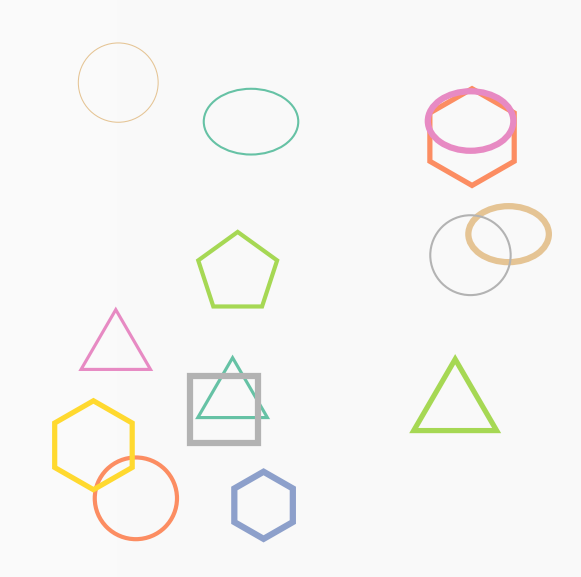[{"shape": "oval", "thickness": 1, "radius": 0.41, "center": [0.432, 0.788]}, {"shape": "triangle", "thickness": 1.5, "radius": 0.35, "center": [0.4, 0.311]}, {"shape": "hexagon", "thickness": 2.5, "radius": 0.42, "center": [0.812, 0.762]}, {"shape": "circle", "thickness": 2, "radius": 0.35, "center": [0.234, 0.136]}, {"shape": "hexagon", "thickness": 3, "radius": 0.29, "center": [0.453, 0.124]}, {"shape": "oval", "thickness": 3, "radius": 0.37, "center": [0.81, 0.79]}, {"shape": "triangle", "thickness": 1.5, "radius": 0.34, "center": [0.199, 0.394]}, {"shape": "pentagon", "thickness": 2, "radius": 0.36, "center": [0.409, 0.526]}, {"shape": "triangle", "thickness": 2.5, "radius": 0.41, "center": [0.783, 0.295]}, {"shape": "hexagon", "thickness": 2.5, "radius": 0.38, "center": [0.161, 0.228]}, {"shape": "circle", "thickness": 0.5, "radius": 0.34, "center": [0.203, 0.856]}, {"shape": "oval", "thickness": 3, "radius": 0.35, "center": [0.875, 0.594]}, {"shape": "square", "thickness": 3, "radius": 0.29, "center": [0.385, 0.29]}, {"shape": "circle", "thickness": 1, "radius": 0.35, "center": [0.809, 0.557]}]